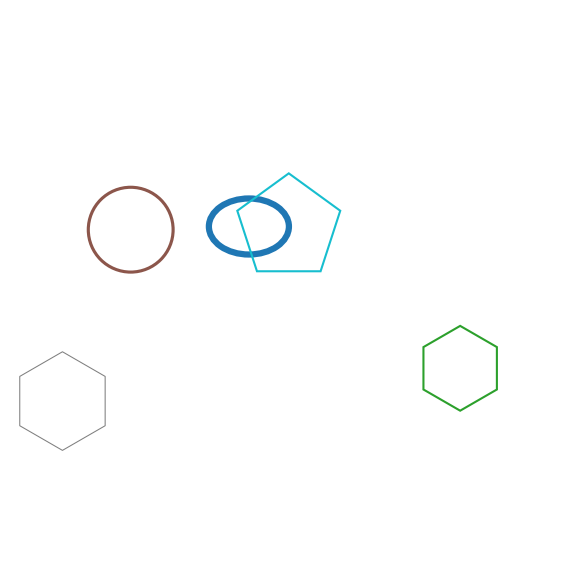[{"shape": "oval", "thickness": 3, "radius": 0.35, "center": [0.431, 0.607]}, {"shape": "hexagon", "thickness": 1, "radius": 0.37, "center": [0.797, 0.361]}, {"shape": "circle", "thickness": 1.5, "radius": 0.37, "center": [0.226, 0.601]}, {"shape": "hexagon", "thickness": 0.5, "radius": 0.43, "center": [0.108, 0.305]}, {"shape": "pentagon", "thickness": 1, "radius": 0.47, "center": [0.5, 0.605]}]